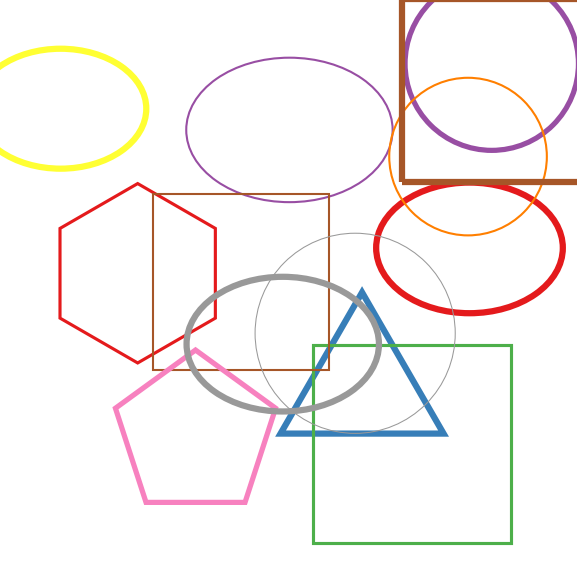[{"shape": "hexagon", "thickness": 1.5, "radius": 0.78, "center": [0.238, 0.526]}, {"shape": "oval", "thickness": 3, "radius": 0.81, "center": [0.813, 0.57]}, {"shape": "triangle", "thickness": 3, "radius": 0.81, "center": [0.627, 0.33]}, {"shape": "square", "thickness": 1.5, "radius": 0.86, "center": [0.714, 0.23]}, {"shape": "circle", "thickness": 2.5, "radius": 0.75, "center": [0.852, 0.889]}, {"shape": "oval", "thickness": 1, "radius": 0.89, "center": [0.501, 0.774]}, {"shape": "circle", "thickness": 1, "radius": 0.68, "center": [0.81, 0.728]}, {"shape": "oval", "thickness": 3, "radius": 0.74, "center": [0.105, 0.811]}, {"shape": "square", "thickness": 3, "radius": 0.79, "center": [0.854, 0.842]}, {"shape": "square", "thickness": 1, "radius": 0.76, "center": [0.417, 0.511]}, {"shape": "pentagon", "thickness": 2.5, "radius": 0.73, "center": [0.339, 0.247]}, {"shape": "oval", "thickness": 3, "radius": 0.83, "center": [0.49, 0.403]}, {"shape": "circle", "thickness": 0.5, "radius": 0.87, "center": [0.615, 0.422]}]